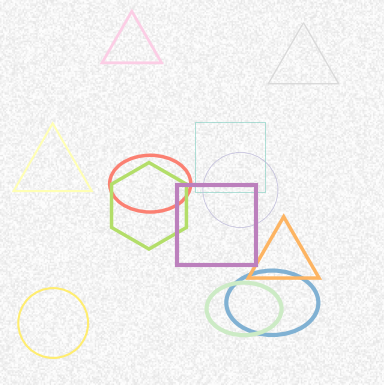[{"shape": "square", "thickness": 0.5, "radius": 0.46, "center": [0.598, 0.593]}, {"shape": "triangle", "thickness": 1.5, "radius": 0.59, "center": [0.137, 0.562]}, {"shape": "circle", "thickness": 0.5, "radius": 0.49, "center": [0.624, 0.507]}, {"shape": "oval", "thickness": 2.5, "radius": 0.53, "center": [0.39, 0.523]}, {"shape": "oval", "thickness": 3, "radius": 0.6, "center": [0.707, 0.214]}, {"shape": "triangle", "thickness": 2.5, "radius": 0.53, "center": [0.737, 0.331]}, {"shape": "hexagon", "thickness": 2.5, "radius": 0.56, "center": [0.387, 0.465]}, {"shape": "triangle", "thickness": 2, "radius": 0.45, "center": [0.342, 0.881]}, {"shape": "triangle", "thickness": 1, "radius": 0.53, "center": [0.788, 0.835]}, {"shape": "square", "thickness": 3, "radius": 0.52, "center": [0.563, 0.415]}, {"shape": "oval", "thickness": 3, "radius": 0.49, "center": [0.634, 0.198]}, {"shape": "circle", "thickness": 1.5, "radius": 0.45, "center": [0.138, 0.161]}]